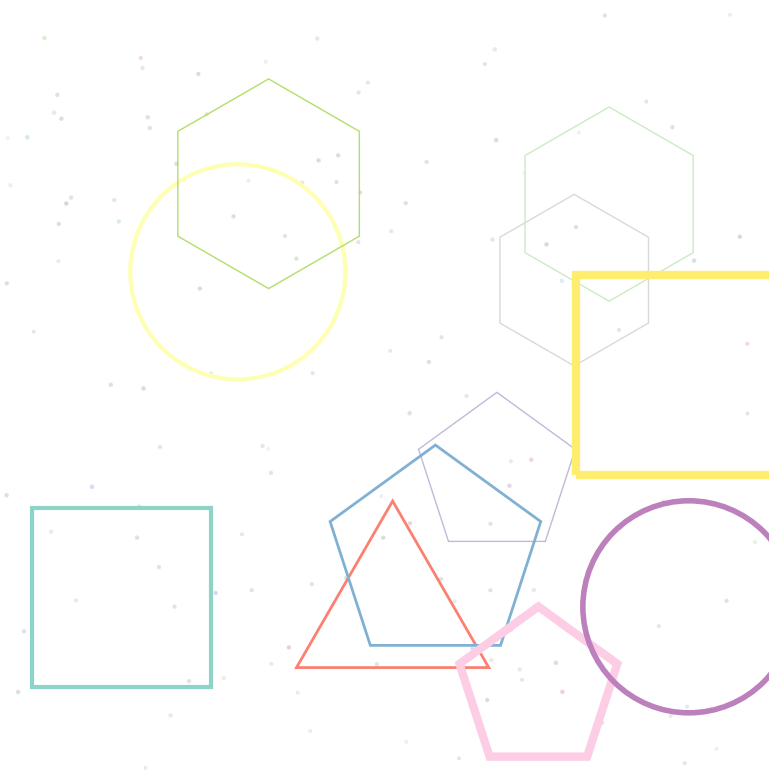[{"shape": "square", "thickness": 1.5, "radius": 0.58, "center": [0.158, 0.224]}, {"shape": "circle", "thickness": 1.5, "radius": 0.7, "center": [0.309, 0.647]}, {"shape": "pentagon", "thickness": 0.5, "radius": 0.53, "center": [0.645, 0.383]}, {"shape": "triangle", "thickness": 1, "radius": 0.72, "center": [0.51, 0.205]}, {"shape": "pentagon", "thickness": 1, "radius": 0.72, "center": [0.565, 0.278]}, {"shape": "hexagon", "thickness": 0.5, "radius": 0.68, "center": [0.349, 0.761]}, {"shape": "pentagon", "thickness": 3, "radius": 0.54, "center": [0.699, 0.105]}, {"shape": "hexagon", "thickness": 0.5, "radius": 0.56, "center": [0.746, 0.636]}, {"shape": "circle", "thickness": 2, "radius": 0.69, "center": [0.895, 0.212]}, {"shape": "hexagon", "thickness": 0.5, "radius": 0.63, "center": [0.791, 0.735]}, {"shape": "square", "thickness": 3, "radius": 0.65, "center": [0.877, 0.513]}]